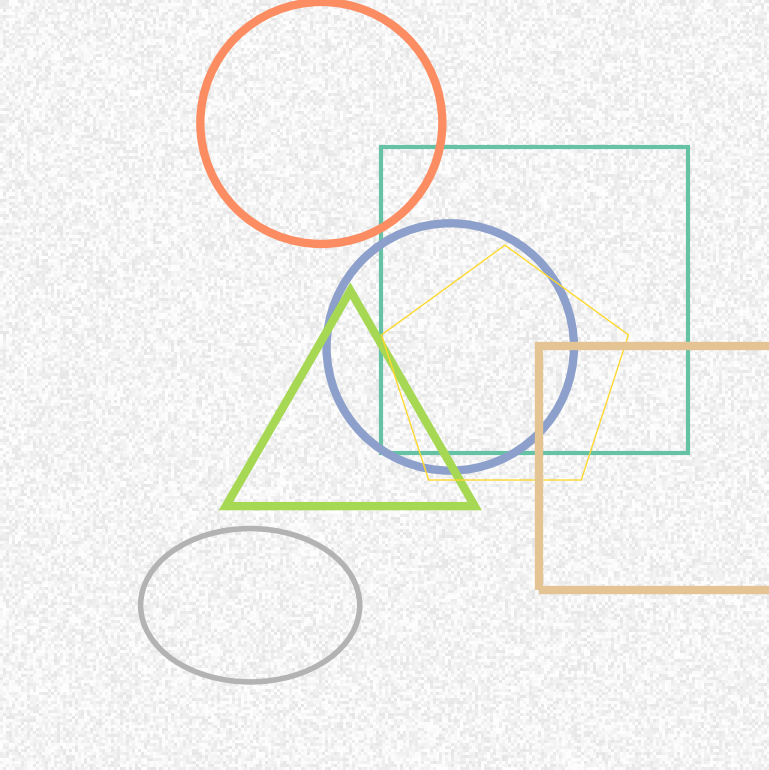[{"shape": "square", "thickness": 1.5, "radius": 0.99, "center": [0.694, 0.61]}, {"shape": "circle", "thickness": 3, "radius": 0.79, "center": [0.417, 0.84]}, {"shape": "circle", "thickness": 3, "radius": 0.8, "center": [0.585, 0.549]}, {"shape": "triangle", "thickness": 3, "radius": 0.93, "center": [0.455, 0.436]}, {"shape": "pentagon", "thickness": 0.5, "radius": 0.84, "center": [0.656, 0.513]}, {"shape": "square", "thickness": 3, "radius": 0.79, "center": [0.858, 0.393]}, {"shape": "oval", "thickness": 2, "radius": 0.71, "center": [0.325, 0.214]}]